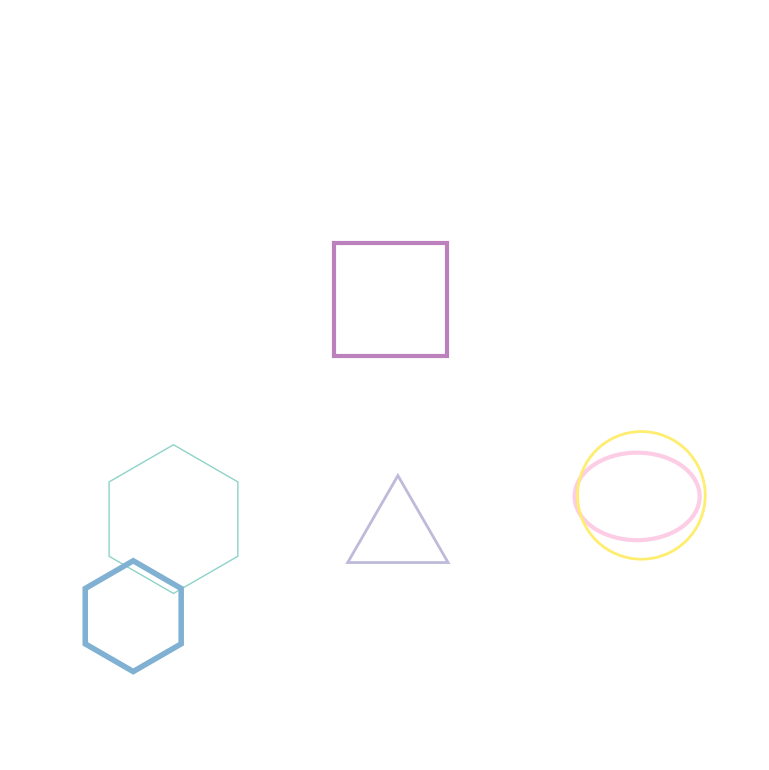[{"shape": "hexagon", "thickness": 0.5, "radius": 0.48, "center": [0.225, 0.326]}, {"shape": "triangle", "thickness": 1, "radius": 0.38, "center": [0.517, 0.307]}, {"shape": "hexagon", "thickness": 2, "radius": 0.36, "center": [0.173, 0.2]}, {"shape": "oval", "thickness": 1.5, "radius": 0.41, "center": [0.827, 0.355]}, {"shape": "square", "thickness": 1.5, "radius": 0.37, "center": [0.507, 0.611]}, {"shape": "circle", "thickness": 1, "radius": 0.41, "center": [0.833, 0.357]}]